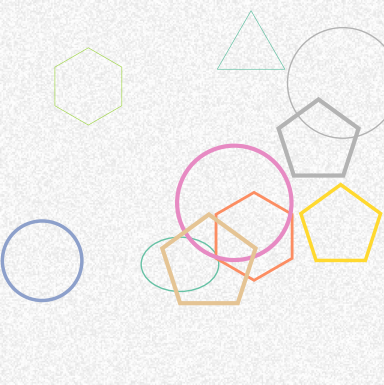[{"shape": "oval", "thickness": 1, "radius": 0.5, "center": [0.467, 0.313]}, {"shape": "triangle", "thickness": 0.5, "radius": 0.51, "center": [0.652, 0.871]}, {"shape": "hexagon", "thickness": 2, "radius": 0.57, "center": [0.66, 0.386]}, {"shape": "circle", "thickness": 2.5, "radius": 0.52, "center": [0.109, 0.323]}, {"shape": "circle", "thickness": 3, "radius": 0.74, "center": [0.609, 0.473]}, {"shape": "hexagon", "thickness": 0.5, "radius": 0.5, "center": [0.229, 0.775]}, {"shape": "pentagon", "thickness": 2.5, "radius": 0.54, "center": [0.885, 0.412]}, {"shape": "pentagon", "thickness": 3, "radius": 0.64, "center": [0.543, 0.316]}, {"shape": "circle", "thickness": 1, "radius": 0.72, "center": [0.89, 0.785]}, {"shape": "pentagon", "thickness": 3, "radius": 0.55, "center": [0.827, 0.632]}]